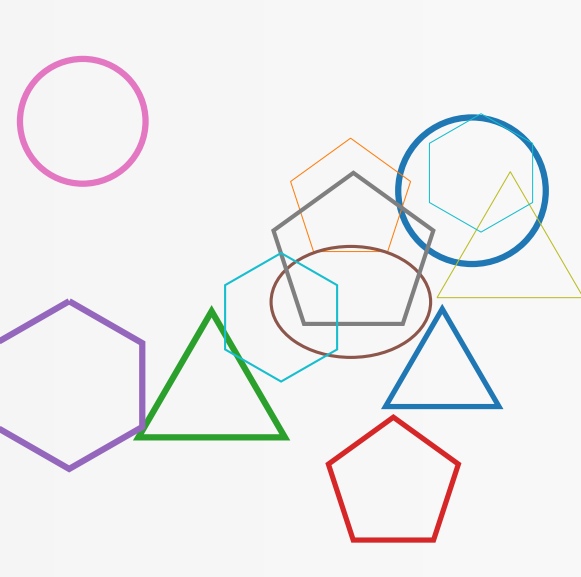[{"shape": "circle", "thickness": 3, "radius": 0.63, "center": [0.812, 0.669]}, {"shape": "triangle", "thickness": 2.5, "radius": 0.56, "center": [0.761, 0.352]}, {"shape": "pentagon", "thickness": 0.5, "radius": 0.54, "center": [0.603, 0.651]}, {"shape": "triangle", "thickness": 3, "radius": 0.73, "center": [0.364, 0.315]}, {"shape": "pentagon", "thickness": 2.5, "radius": 0.59, "center": [0.677, 0.159]}, {"shape": "hexagon", "thickness": 3, "radius": 0.73, "center": [0.119, 0.332]}, {"shape": "oval", "thickness": 1.5, "radius": 0.69, "center": [0.604, 0.476]}, {"shape": "circle", "thickness": 3, "radius": 0.54, "center": [0.142, 0.789]}, {"shape": "pentagon", "thickness": 2, "radius": 0.72, "center": [0.608, 0.555]}, {"shape": "triangle", "thickness": 0.5, "radius": 0.73, "center": [0.878, 0.556]}, {"shape": "hexagon", "thickness": 1, "radius": 0.56, "center": [0.484, 0.45]}, {"shape": "hexagon", "thickness": 0.5, "radius": 0.51, "center": [0.828, 0.7]}]